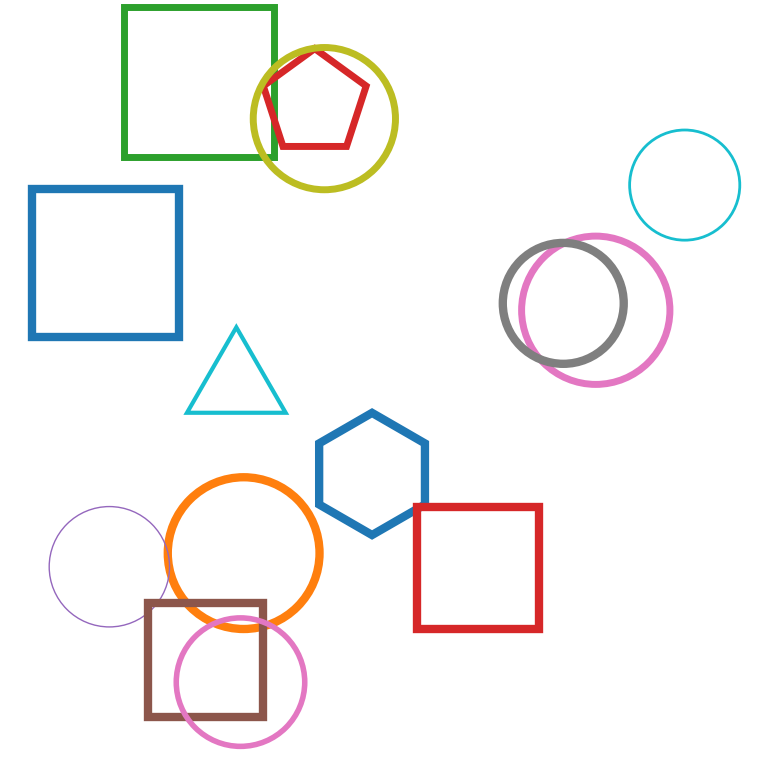[{"shape": "hexagon", "thickness": 3, "radius": 0.4, "center": [0.483, 0.384]}, {"shape": "square", "thickness": 3, "radius": 0.48, "center": [0.137, 0.659]}, {"shape": "circle", "thickness": 3, "radius": 0.49, "center": [0.316, 0.282]}, {"shape": "square", "thickness": 2.5, "radius": 0.49, "center": [0.259, 0.894]}, {"shape": "pentagon", "thickness": 2.5, "radius": 0.35, "center": [0.409, 0.867]}, {"shape": "square", "thickness": 3, "radius": 0.4, "center": [0.621, 0.262]}, {"shape": "circle", "thickness": 0.5, "radius": 0.39, "center": [0.142, 0.264]}, {"shape": "square", "thickness": 3, "radius": 0.37, "center": [0.267, 0.142]}, {"shape": "circle", "thickness": 2, "radius": 0.42, "center": [0.312, 0.114]}, {"shape": "circle", "thickness": 2.5, "radius": 0.48, "center": [0.774, 0.597]}, {"shape": "circle", "thickness": 3, "radius": 0.39, "center": [0.732, 0.606]}, {"shape": "circle", "thickness": 2.5, "radius": 0.46, "center": [0.421, 0.846]}, {"shape": "triangle", "thickness": 1.5, "radius": 0.37, "center": [0.307, 0.501]}, {"shape": "circle", "thickness": 1, "radius": 0.36, "center": [0.889, 0.76]}]